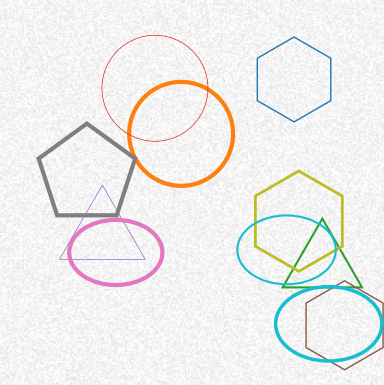[{"shape": "hexagon", "thickness": 1, "radius": 0.55, "center": [0.764, 0.794]}, {"shape": "circle", "thickness": 3, "radius": 0.67, "center": [0.47, 0.652]}, {"shape": "triangle", "thickness": 1.5, "radius": 0.6, "center": [0.837, 0.313]}, {"shape": "circle", "thickness": 0.5, "radius": 0.69, "center": [0.403, 0.771]}, {"shape": "triangle", "thickness": 0.5, "radius": 0.64, "center": [0.266, 0.391]}, {"shape": "hexagon", "thickness": 1, "radius": 0.58, "center": [0.895, 0.155]}, {"shape": "oval", "thickness": 3, "radius": 0.61, "center": [0.301, 0.344]}, {"shape": "pentagon", "thickness": 3, "radius": 0.66, "center": [0.226, 0.547]}, {"shape": "hexagon", "thickness": 2, "radius": 0.65, "center": [0.776, 0.426]}, {"shape": "oval", "thickness": 1.5, "radius": 0.64, "center": [0.744, 0.351]}, {"shape": "oval", "thickness": 2.5, "radius": 0.69, "center": [0.854, 0.159]}]